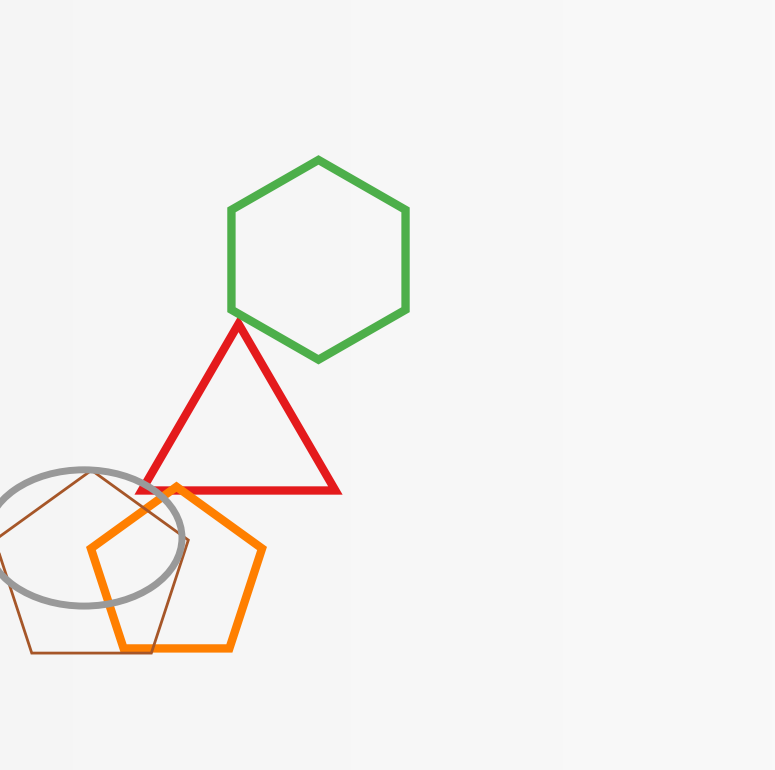[{"shape": "triangle", "thickness": 3, "radius": 0.72, "center": [0.308, 0.435]}, {"shape": "hexagon", "thickness": 3, "radius": 0.65, "center": [0.411, 0.663]}, {"shape": "pentagon", "thickness": 3, "radius": 0.58, "center": [0.228, 0.252]}, {"shape": "pentagon", "thickness": 1, "radius": 0.66, "center": [0.118, 0.258]}, {"shape": "oval", "thickness": 2.5, "radius": 0.63, "center": [0.108, 0.301]}]